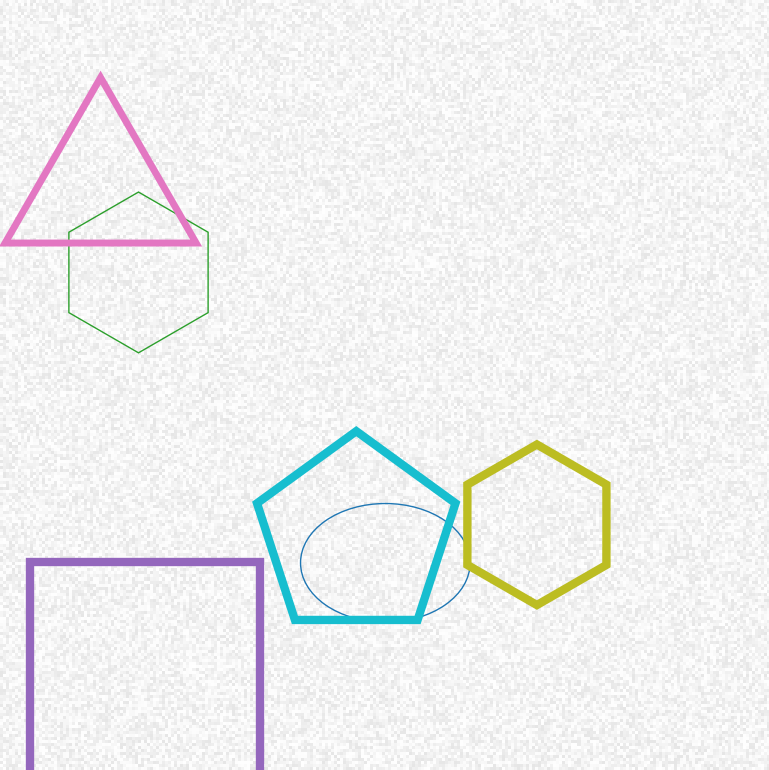[{"shape": "oval", "thickness": 0.5, "radius": 0.55, "center": [0.5, 0.269]}, {"shape": "hexagon", "thickness": 0.5, "radius": 0.52, "center": [0.18, 0.646]}, {"shape": "square", "thickness": 3, "radius": 0.74, "center": [0.188, 0.121]}, {"shape": "triangle", "thickness": 2.5, "radius": 0.72, "center": [0.131, 0.756]}, {"shape": "hexagon", "thickness": 3, "radius": 0.52, "center": [0.697, 0.318]}, {"shape": "pentagon", "thickness": 3, "radius": 0.68, "center": [0.463, 0.305]}]